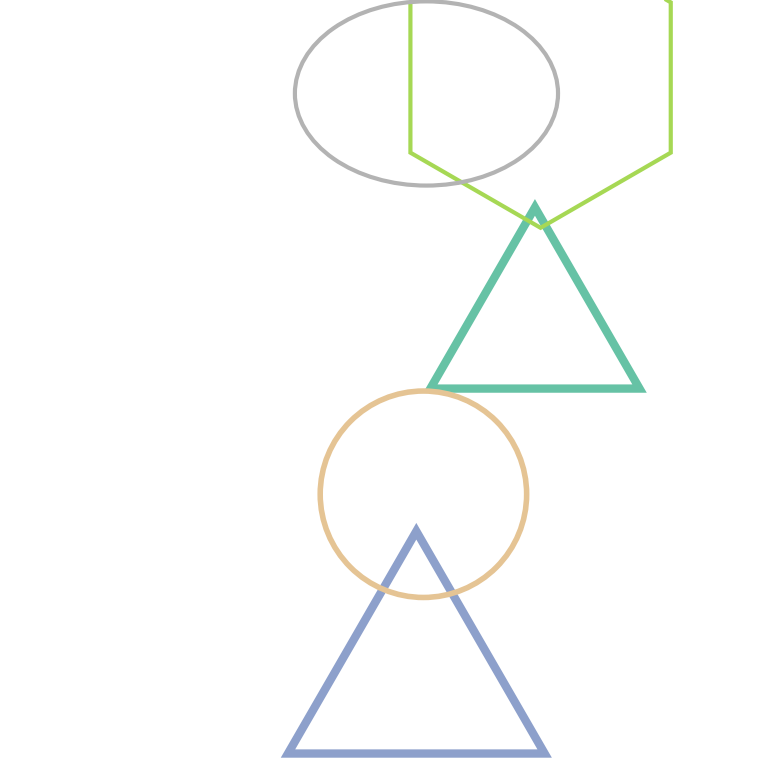[{"shape": "triangle", "thickness": 3, "radius": 0.78, "center": [0.695, 0.574]}, {"shape": "triangle", "thickness": 3, "radius": 0.96, "center": [0.541, 0.118]}, {"shape": "hexagon", "thickness": 1.5, "radius": 0.98, "center": [0.702, 0.899]}, {"shape": "circle", "thickness": 2, "radius": 0.67, "center": [0.55, 0.358]}, {"shape": "oval", "thickness": 1.5, "radius": 0.85, "center": [0.554, 0.879]}]